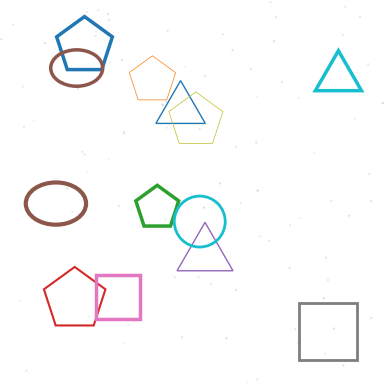[{"shape": "triangle", "thickness": 1, "radius": 0.37, "center": [0.469, 0.716]}, {"shape": "pentagon", "thickness": 2.5, "radius": 0.38, "center": [0.22, 0.881]}, {"shape": "pentagon", "thickness": 0.5, "radius": 0.32, "center": [0.396, 0.792]}, {"shape": "pentagon", "thickness": 2.5, "radius": 0.29, "center": [0.408, 0.46]}, {"shape": "pentagon", "thickness": 1.5, "radius": 0.42, "center": [0.194, 0.223]}, {"shape": "triangle", "thickness": 1, "radius": 0.42, "center": [0.533, 0.339]}, {"shape": "oval", "thickness": 2.5, "radius": 0.34, "center": [0.199, 0.823]}, {"shape": "oval", "thickness": 3, "radius": 0.39, "center": [0.145, 0.471]}, {"shape": "square", "thickness": 2.5, "radius": 0.29, "center": [0.306, 0.229]}, {"shape": "square", "thickness": 2, "radius": 0.38, "center": [0.852, 0.139]}, {"shape": "pentagon", "thickness": 0.5, "radius": 0.37, "center": [0.509, 0.687]}, {"shape": "circle", "thickness": 2, "radius": 0.33, "center": [0.519, 0.425]}, {"shape": "triangle", "thickness": 2.5, "radius": 0.35, "center": [0.879, 0.799]}]